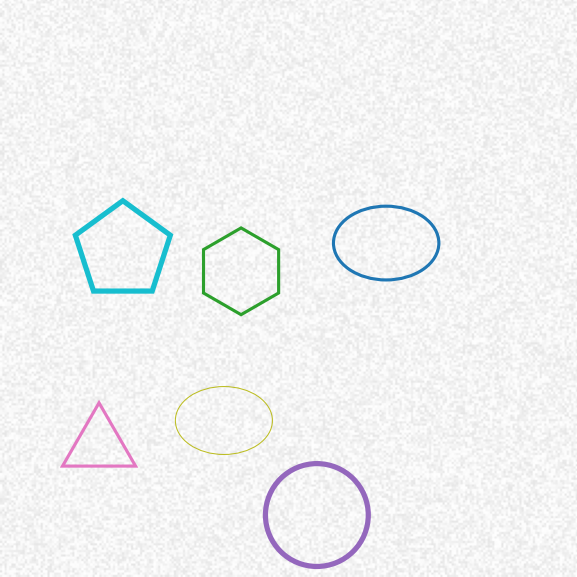[{"shape": "oval", "thickness": 1.5, "radius": 0.46, "center": [0.669, 0.578]}, {"shape": "hexagon", "thickness": 1.5, "radius": 0.38, "center": [0.417, 0.529]}, {"shape": "circle", "thickness": 2.5, "radius": 0.45, "center": [0.549, 0.107]}, {"shape": "triangle", "thickness": 1.5, "radius": 0.37, "center": [0.172, 0.229]}, {"shape": "oval", "thickness": 0.5, "radius": 0.42, "center": [0.388, 0.271]}, {"shape": "pentagon", "thickness": 2.5, "radius": 0.43, "center": [0.213, 0.565]}]